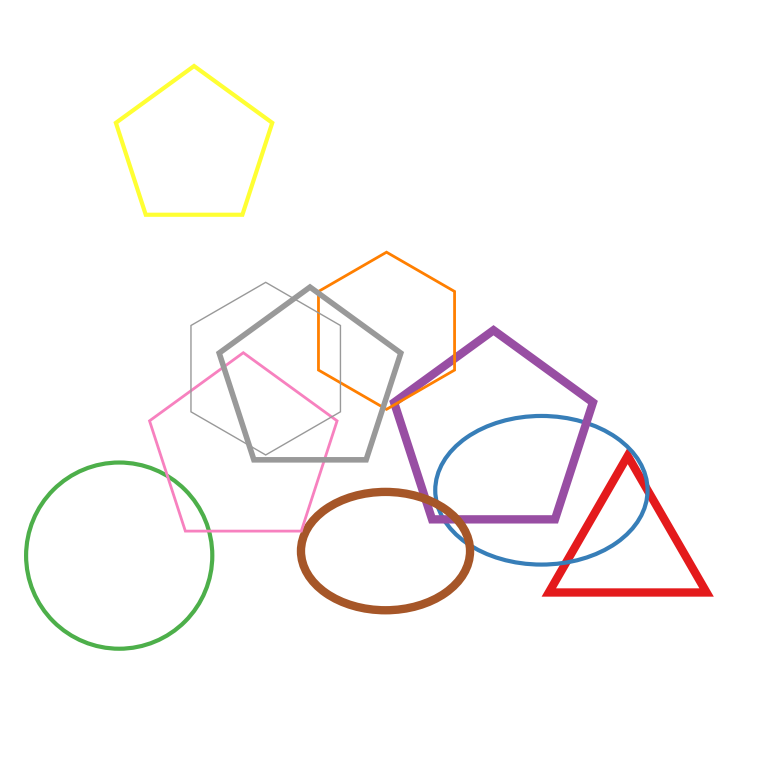[{"shape": "triangle", "thickness": 3, "radius": 0.59, "center": [0.815, 0.29]}, {"shape": "oval", "thickness": 1.5, "radius": 0.69, "center": [0.703, 0.363]}, {"shape": "circle", "thickness": 1.5, "radius": 0.6, "center": [0.155, 0.278]}, {"shape": "pentagon", "thickness": 3, "radius": 0.68, "center": [0.641, 0.435]}, {"shape": "hexagon", "thickness": 1, "radius": 0.51, "center": [0.502, 0.57]}, {"shape": "pentagon", "thickness": 1.5, "radius": 0.53, "center": [0.252, 0.807]}, {"shape": "oval", "thickness": 3, "radius": 0.55, "center": [0.501, 0.284]}, {"shape": "pentagon", "thickness": 1, "radius": 0.64, "center": [0.316, 0.414]}, {"shape": "pentagon", "thickness": 2, "radius": 0.62, "center": [0.403, 0.503]}, {"shape": "hexagon", "thickness": 0.5, "radius": 0.56, "center": [0.345, 0.521]}]